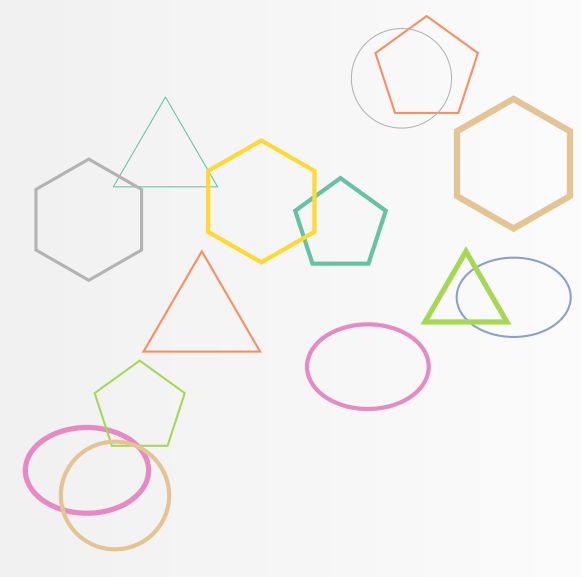[{"shape": "pentagon", "thickness": 2, "radius": 0.41, "center": [0.586, 0.609]}, {"shape": "triangle", "thickness": 0.5, "radius": 0.52, "center": [0.285, 0.727]}, {"shape": "pentagon", "thickness": 1, "radius": 0.46, "center": [0.734, 0.879]}, {"shape": "triangle", "thickness": 1, "radius": 0.58, "center": [0.347, 0.448]}, {"shape": "oval", "thickness": 1, "radius": 0.49, "center": [0.884, 0.484]}, {"shape": "oval", "thickness": 2, "radius": 0.52, "center": [0.633, 0.364]}, {"shape": "oval", "thickness": 2.5, "radius": 0.53, "center": [0.15, 0.185]}, {"shape": "triangle", "thickness": 2.5, "radius": 0.41, "center": [0.802, 0.482]}, {"shape": "pentagon", "thickness": 1, "radius": 0.41, "center": [0.24, 0.293]}, {"shape": "hexagon", "thickness": 2, "radius": 0.53, "center": [0.45, 0.65]}, {"shape": "hexagon", "thickness": 3, "radius": 0.56, "center": [0.883, 0.716]}, {"shape": "circle", "thickness": 2, "radius": 0.47, "center": [0.198, 0.141]}, {"shape": "hexagon", "thickness": 1.5, "radius": 0.52, "center": [0.153, 0.619]}, {"shape": "circle", "thickness": 0.5, "radius": 0.43, "center": [0.691, 0.863]}]